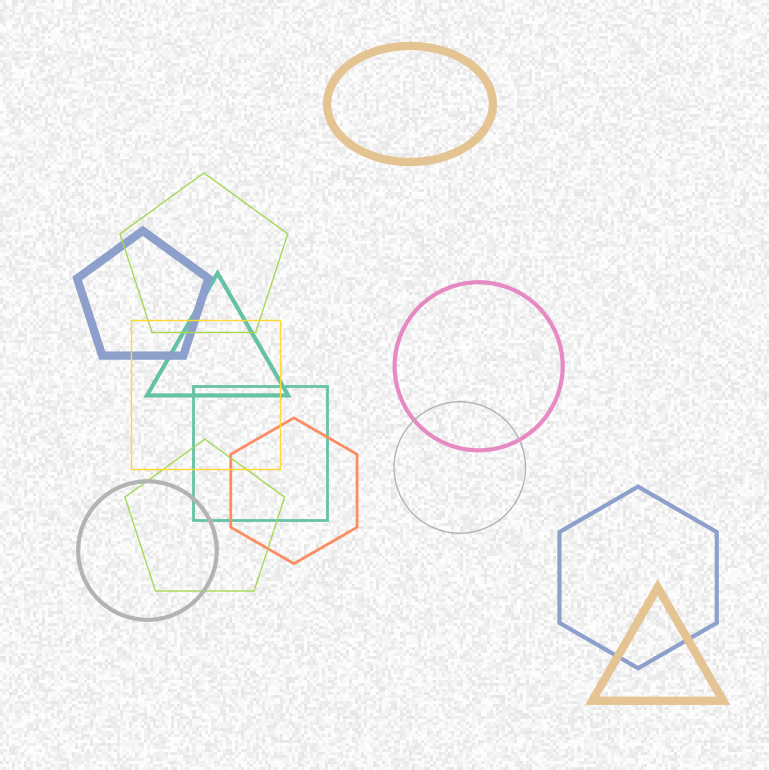[{"shape": "triangle", "thickness": 1.5, "radius": 0.53, "center": [0.282, 0.539]}, {"shape": "square", "thickness": 1, "radius": 0.43, "center": [0.338, 0.412]}, {"shape": "hexagon", "thickness": 1, "radius": 0.47, "center": [0.382, 0.363]}, {"shape": "pentagon", "thickness": 3, "radius": 0.45, "center": [0.185, 0.611]}, {"shape": "hexagon", "thickness": 1.5, "radius": 0.59, "center": [0.829, 0.25]}, {"shape": "circle", "thickness": 1.5, "radius": 0.55, "center": [0.622, 0.524]}, {"shape": "pentagon", "thickness": 0.5, "radius": 0.55, "center": [0.266, 0.321]}, {"shape": "pentagon", "thickness": 0.5, "radius": 0.57, "center": [0.265, 0.661]}, {"shape": "square", "thickness": 0.5, "radius": 0.48, "center": [0.267, 0.487]}, {"shape": "oval", "thickness": 3, "radius": 0.54, "center": [0.532, 0.865]}, {"shape": "triangle", "thickness": 3, "radius": 0.49, "center": [0.854, 0.139]}, {"shape": "circle", "thickness": 0.5, "radius": 0.43, "center": [0.597, 0.393]}, {"shape": "circle", "thickness": 1.5, "radius": 0.45, "center": [0.191, 0.285]}]